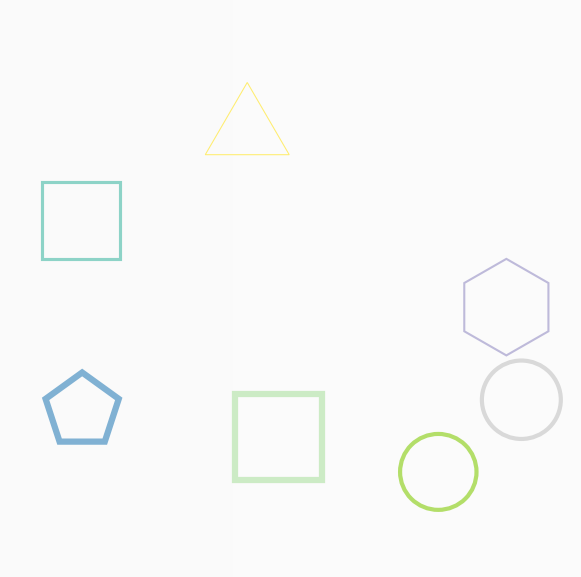[{"shape": "square", "thickness": 1.5, "radius": 0.33, "center": [0.139, 0.617]}, {"shape": "hexagon", "thickness": 1, "radius": 0.42, "center": [0.871, 0.467]}, {"shape": "pentagon", "thickness": 3, "radius": 0.33, "center": [0.141, 0.288]}, {"shape": "circle", "thickness": 2, "radius": 0.33, "center": [0.754, 0.182]}, {"shape": "circle", "thickness": 2, "radius": 0.34, "center": [0.897, 0.307]}, {"shape": "square", "thickness": 3, "radius": 0.37, "center": [0.479, 0.243]}, {"shape": "triangle", "thickness": 0.5, "radius": 0.42, "center": [0.425, 0.773]}]